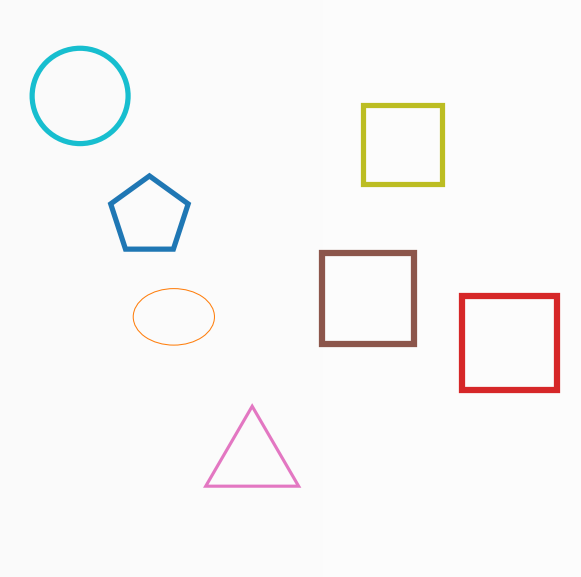[{"shape": "pentagon", "thickness": 2.5, "radius": 0.35, "center": [0.257, 0.624]}, {"shape": "oval", "thickness": 0.5, "radius": 0.35, "center": [0.299, 0.45]}, {"shape": "square", "thickness": 3, "radius": 0.41, "center": [0.876, 0.405]}, {"shape": "square", "thickness": 3, "radius": 0.4, "center": [0.633, 0.482]}, {"shape": "triangle", "thickness": 1.5, "radius": 0.46, "center": [0.434, 0.203]}, {"shape": "square", "thickness": 2.5, "radius": 0.34, "center": [0.692, 0.749]}, {"shape": "circle", "thickness": 2.5, "radius": 0.41, "center": [0.138, 0.833]}]